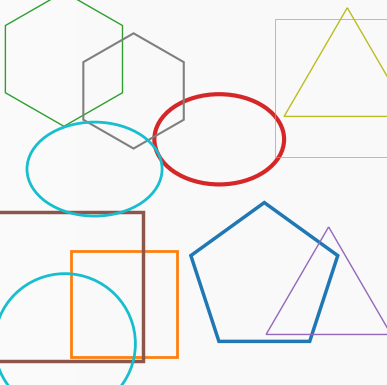[{"shape": "pentagon", "thickness": 2.5, "radius": 1.0, "center": [0.682, 0.275]}, {"shape": "square", "thickness": 2, "radius": 0.68, "center": [0.32, 0.21]}, {"shape": "hexagon", "thickness": 1, "radius": 0.87, "center": [0.165, 0.846]}, {"shape": "oval", "thickness": 3, "radius": 0.84, "center": [0.566, 0.638]}, {"shape": "triangle", "thickness": 1, "radius": 0.93, "center": [0.848, 0.224]}, {"shape": "square", "thickness": 2.5, "radius": 0.97, "center": [0.176, 0.255]}, {"shape": "square", "thickness": 0.5, "radius": 0.9, "center": [0.889, 0.771]}, {"shape": "hexagon", "thickness": 1.5, "radius": 0.75, "center": [0.345, 0.764]}, {"shape": "triangle", "thickness": 1, "radius": 0.94, "center": [0.896, 0.792]}, {"shape": "circle", "thickness": 2, "radius": 0.91, "center": [0.167, 0.107]}, {"shape": "oval", "thickness": 2, "radius": 0.87, "center": [0.244, 0.561]}]